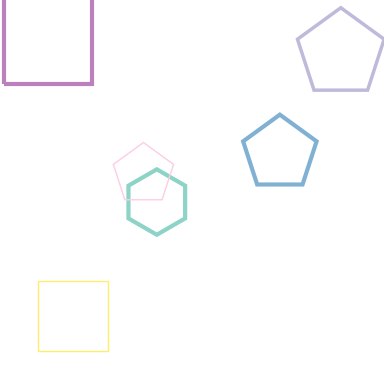[{"shape": "hexagon", "thickness": 3, "radius": 0.42, "center": [0.407, 0.475]}, {"shape": "pentagon", "thickness": 2.5, "radius": 0.59, "center": [0.885, 0.862]}, {"shape": "pentagon", "thickness": 3, "radius": 0.5, "center": [0.727, 0.602]}, {"shape": "pentagon", "thickness": 1, "radius": 0.41, "center": [0.373, 0.548]}, {"shape": "square", "thickness": 3, "radius": 0.57, "center": [0.125, 0.895]}, {"shape": "square", "thickness": 1, "radius": 0.45, "center": [0.19, 0.179]}]